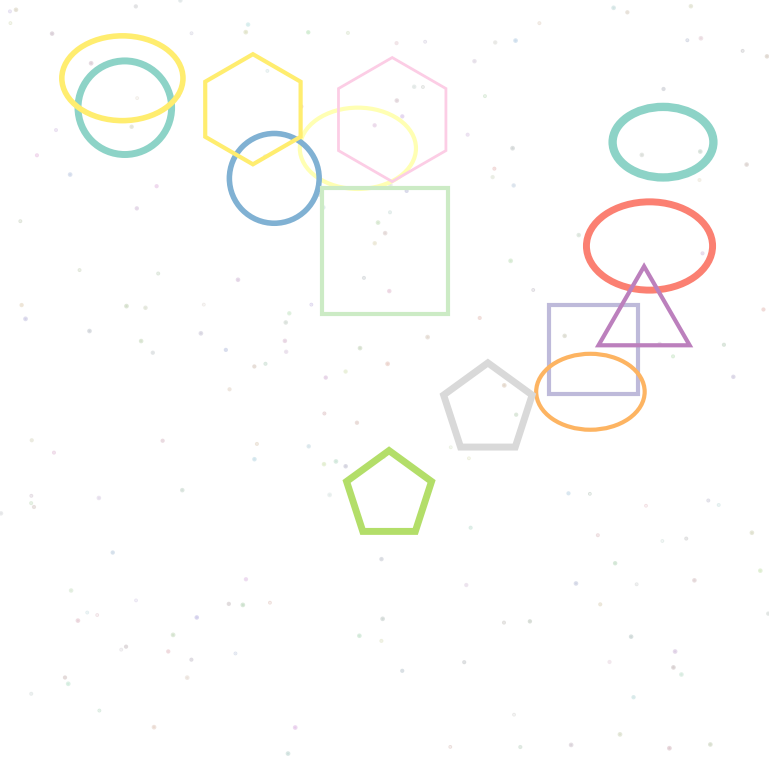[{"shape": "oval", "thickness": 3, "radius": 0.33, "center": [0.861, 0.815]}, {"shape": "circle", "thickness": 2.5, "radius": 0.3, "center": [0.162, 0.86]}, {"shape": "oval", "thickness": 1.5, "radius": 0.38, "center": [0.465, 0.807]}, {"shape": "square", "thickness": 1.5, "radius": 0.29, "center": [0.771, 0.546]}, {"shape": "oval", "thickness": 2.5, "radius": 0.41, "center": [0.844, 0.681]}, {"shape": "circle", "thickness": 2, "radius": 0.29, "center": [0.356, 0.768]}, {"shape": "oval", "thickness": 1.5, "radius": 0.35, "center": [0.767, 0.491]}, {"shape": "pentagon", "thickness": 2.5, "radius": 0.29, "center": [0.505, 0.357]}, {"shape": "hexagon", "thickness": 1, "radius": 0.4, "center": [0.509, 0.845]}, {"shape": "pentagon", "thickness": 2.5, "radius": 0.3, "center": [0.634, 0.468]}, {"shape": "triangle", "thickness": 1.5, "radius": 0.34, "center": [0.836, 0.586]}, {"shape": "square", "thickness": 1.5, "radius": 0.41, "center": [0.5, 0.674]}, {"shape": "oval", "thickness": 2, "radius": 0.39, "center": [0.159, 0.898]}, {"shape": "hexagon", "thickness": 1.5, "radius": 0.36, "center": [0.328, 0.858]}]